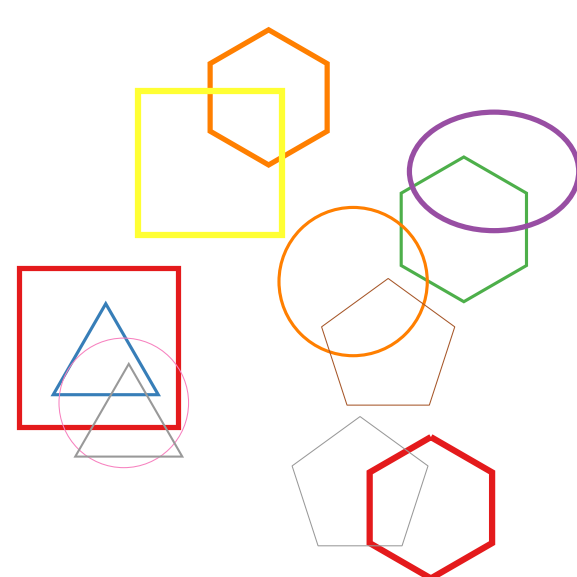[{"shape": "hexagon", "thickness": 3, "radius": 0.61, "center": [0.746, 0.12]}, {"shape": "square", "thickness": 2.5, "radius": 0.69, "center": [0.171, 0.397]}, {"shape": "triangle", "thickness": 1.5, "radius": 0.53, "center": [0.183, 0.368]}, {"shape": "hexagon", "thickness": 1.5, "radius": 0.63, "center": [0.803, 0.602]}, {"shape": "oval", "thickness": 2.5, "radius": 0.73, "center": [0.856, 0.702]}, {"shape": "circle", "thickness": 1.5, "radius": 0.64, "center": [0.611, 0.512]}, {"shape": "hexagon", "thickness": 2.5, "radius": 0.58, "center": [0.465, 0.83]}, {"shape": "square", "thickness": 3, "radius": 0.62, "center": [0.363, 0.716]}, {"shape": "pentagon", "thickness": 0.5, "radius": 0.61, "center": [0.672, 0.396]}, {"shape": "circle", "thickness": 0.5, "radius": 0.56, "center": [0.214, 0.302]}, {"shape": "triangle", "thickness": 1, "radius": 0.53, "center": [0.223, 0.262]}, {"shape": "pentagon", "thickness": 0.5, "radius": 0.62, "center": [0.623, 0.154]}]